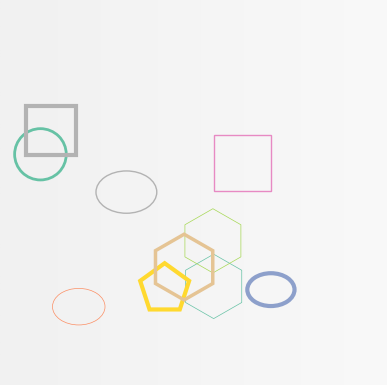[{"shape": "hexagon", "thickness": 0.5, "radius": 0.42, "center": [0.551, 0.256]}, {"shape": "circle", "thickness": 2, "radius": 0.33, "center": [0.104, 0.599]}, {"shape": "oval", "thickness": 0.5, "radius": 0.34, "center": [0.203, 0.203]}, {"shape": "oval", "thickness": 3, "radius": 0.3, "center": [0.699, 0.248]}, {"shape": "square", "thickness": 1, "radius": 0.36, "center": [0.626, 0.577]}, {"shape": "hexagon", "thickness": 0.5, "radius": 0.42, "center": [0.549, 0.375]}, {"shape": "pentagon", "thickness": 3, "radius": 0.33, "center": [0.425, 0.25]}, {"shape": "hexagon", "thickness": 2.5, "radius": 0.43, "center": [0.475, 0.306]}, {"shape": "square", "thickness": 3, "radius": 0.32, "center": [0.133, 0.661]}, {"shape": "oval", "thickness": 1, "radius": 0.39, "center": [0.326, 0.501]}]